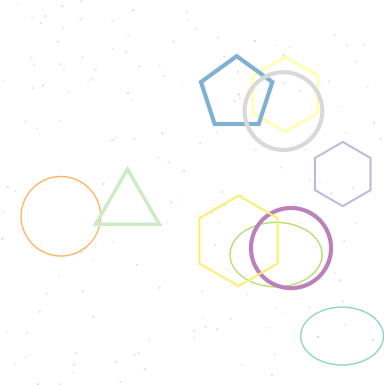[{"shape": "oval", "thickness": 1, "radius": 0.54, "center": [0.889, 0.127]}, {"shape": "hexagon", "thickness": 2, "radius": 0.49, "center": [0.741, 0.755]}, {"shape": "hexagon", "thickness": 1.5, "radius": 0.42, "center": [0.89, 0.548]}, {"shape": "pentagon", "thickness": 3, "radius": 0.49, "center": [0.615, 0.757]}, {"shape": "circle", "thickness": 1, "radius": 0.52, "center": [0.158, 0.438]}, {"shape": "oval", "thickness": 1, "radius": 0.6, "center": [0.717, 0.339]}, {"shape": "circle", "thickness": 3, "radius": 0.5, "center": [0.736, 0.712]}, {"shape": "circle", "thickness": 3, "radius": 0.52, "center": [0.756, 0.356]}, {"shape": "triangle", "thickness": 2.5, "radius": 0.48, "center": [0.331, 0.465]}, {"shape": "hexagon", "thickness": 1.5, "radius": 0.59, "center": [0.619, 0.374]}]